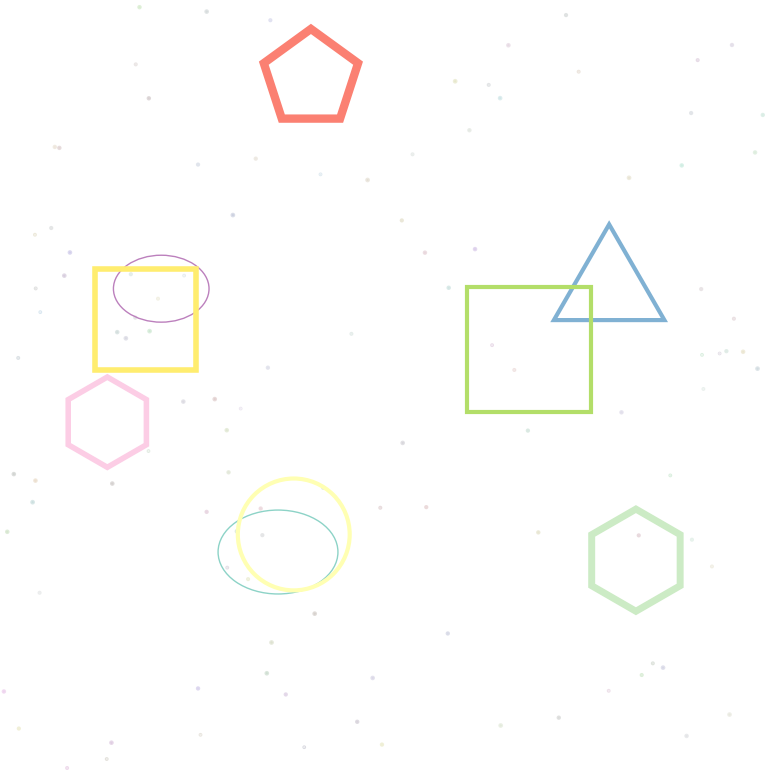[{"shape": "oval", "thickness": 0.5, "radius": 0.39, "center": [0.361, 0.283]}, {"shape": "circle", "thickness": 1.5, "radius": 0.36, "center": [0.381, 0.306]}, {"shape": "pentagon", "thickness": 3, "radius": 0.32, "center": [0.404, 0.898]}, {"shape": "triangle", "thickness": 1.5, "radius": 0.41, "center": [0.791, 0.626]}, {"shape": "square", "thickness": 1.5, "radius": 0.4, "center": [0.687, 0.546]}, {"shape": "hexagon", "thickness": 2, "radius": 0.29, "center": [0.139, 0.452]}, {"shape": "oval", "thickness": 0.5, "radius": 0.31, "center": [0.209, 0.625]}, {"shape": "hexagon", "thickness": 2.5, "radius": 0.33, "center": [0.826, 0.272]}, {"shape": "square", "thickness": 2, "radius": 0.33, "center": [0.188, 0.585]}]